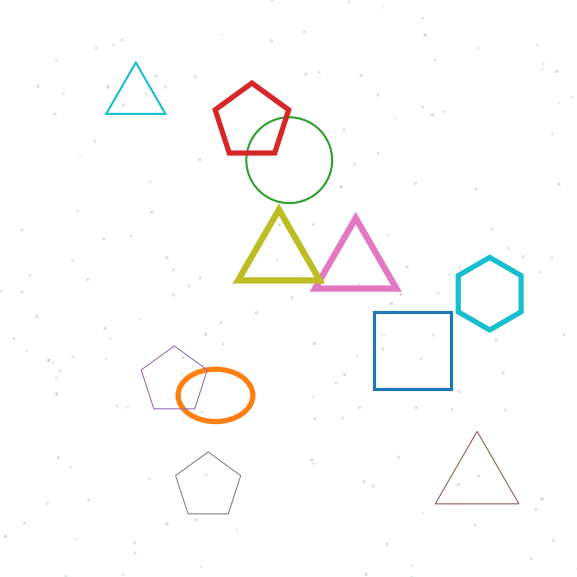[{"shape": "square", "thickness": 1.5, "radius": 0.33, "center": [0.714, 0.392]}, {"shape": "oval", "thickness": 2.5, "radius": 0.32, "center": [0.373, 0.314]}, {"shape": "circle", "thickness": 1, "radius": 0.37, "center": [0.501, 0.722]}, {"shape": "pentagon", "thickness": 2.5, "radius": 0.33, "center": [0.436, 0.788]}, {"shape": "pentagon", "thickness": 0.5, "radius": 0.3, "center": [0.302, 0.34]}, {"shape": "triangle", "thickness": 0.5, "radius": 0.42, "center": [0.826, 0.168]}, {"shape": "triangle", "thickness": 3, "radius": 0.41, "center": [0.616, 0.54]}, {"shape": "pentagon", "thickness": 0.5, "radius": 0.3, "center": [0.36, 0.157]}, {"shape": "triangle", "thickness": 3, "radius": 0.41, "center": [0.483, 0.554]}, {"shape": "triangle", "thickness": 1, "radius": 0.3, "center": [0.235, 0.832]}, {"shape": "hexagon", "thickness": 2.5, "radius": 0.31, "center": [0.848, 0.491]}]